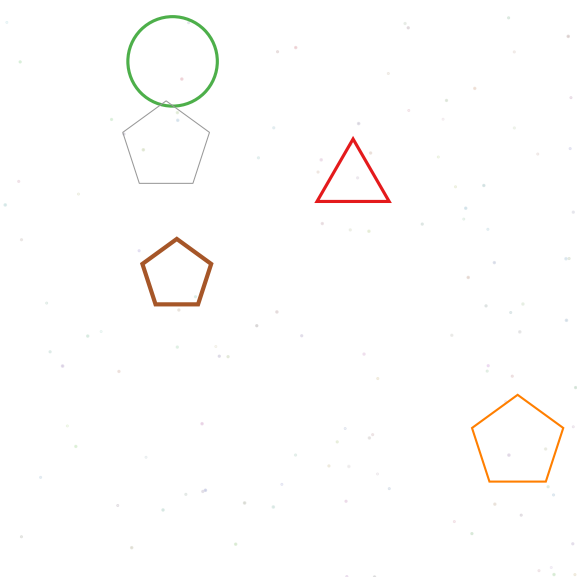[{"shape": "triangle", "thickness": 1.5, "radius": 0.36, "center": [0.611, 0.686]}, {"shape": "circle", "thickness": 1.5, "radius": 0.39, "center": [0.299, 0.893]}, {"shape": "pentagon", "thickness": 1, "radius": 0.42, "center": [0.896, 0.232]}, {"shape": "pentagon", "thickness": 2, "radius": 0.31, "center": [0.306, 0.523]}, {"shape": "pentagon", "thickness": 0.5, "radius": 0.39, "center": [0.288, 0.746]}]